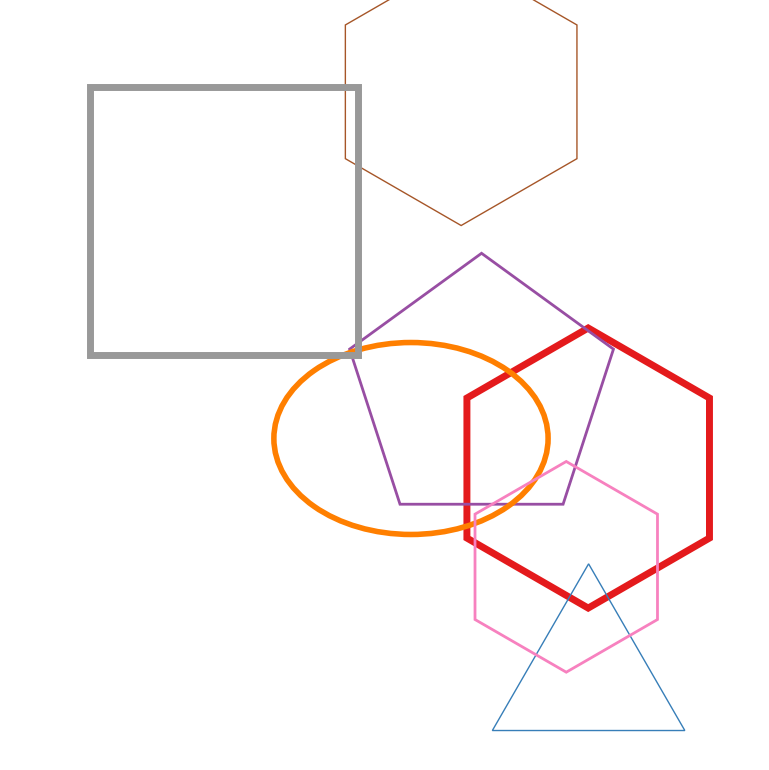[{"shape": "hexagon", "thickness": 2.5, "radius": 0.91, "center": [0.764, 0.392]}, {"shape": "triangle", "thickness": 0.5, "radius": 0.72, "center": [0.764, 0.123]}, {"shape": "pentagon", "thickness": 1, "radius": 0.9, "center": [0.625, 0.491]}, {"shape": "oval", "thickness": 2, "radius": 0.89, "center": [0.534, 0.431]}, {"shape": "hexagon", "thickness": 0.5, "radius": 0.87, "center": [0.599, 0.881]}, {"shape": "hexagon", "thickness": 1, "radius": 0.68, "center": [0.735, 0.264]}, {"shape": "square", "thickness": 2.5, "radius": 0.87, "center": [0.291, 0.713]}]